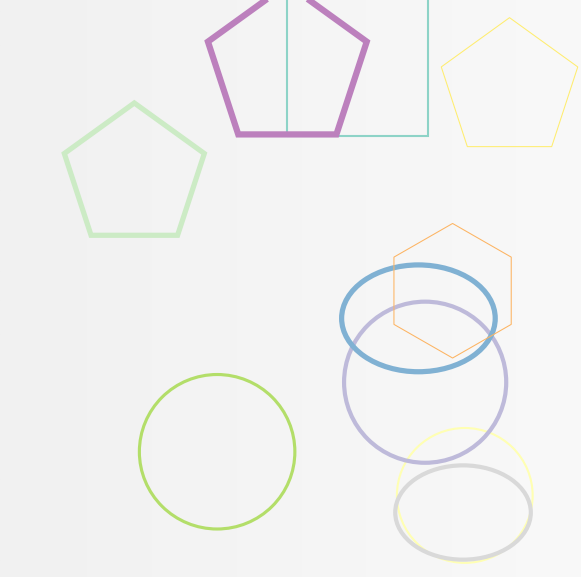[{"shape": "square", "thickness": 1, "radius": 0.61, "center": [0.615, 0.885]}, {"shape": "circle", "thickness": 1, "radius": 0.58, "center": [0.8, 0.141]}, {"shape": "circle", "thickness": 2, "radius": 0.7, "center": [0.731, 0.337]}, {"shape": "oval", "thickness": 2.5, "radius": 0.66, "center": [0.72, 0.448]}, {"shape": "hexagon", "thickness": 0.5, "radius": 0.58, "center": [0.779, 0.496]}, {"shape": "circle", "thickness": 1.5, "radius": 0.67, "center": [0.374, 0.217]}, {"shape": "oval", "thickness": 2, "radius": 0.58, "center": [0.797, 0.112]}, {"shape": "pentagon", "thickness": 3, "radius": 0.72, "center": [0.494, 0.883]}, {"shape": "pentagon", "thickness": 2.5, "radius": 0.63, "center": [0.231, 0.694]}, {"shape": "pentagon", "thickness": 0.5, "radius": 0.62, "center": [0.877, 0.845]}]